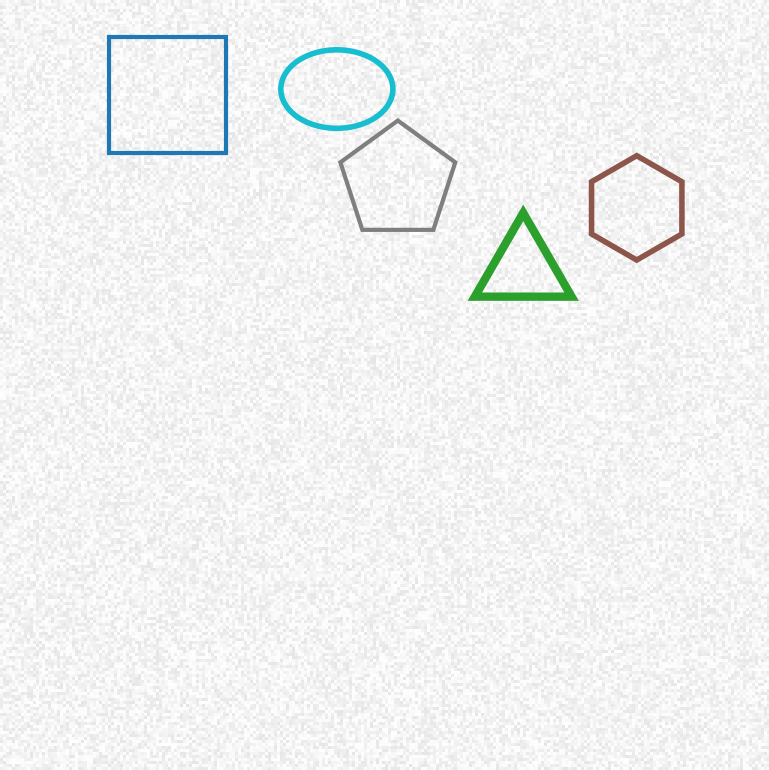[{"shape": "square", "thickness": 1.5, "radius": 0.38, "center": [0.217, 0.877]}, {"shape": "triangle", "thickness": 3, "radius": 0.36, "center": [0.68, 0.651]}, {"shape": "hexagon", "thickness": 2, "radius": 0.34, "center": [0.827, 0.73]}, {"shape": "pentagon", "thickness": 1.5, "radius": 0.39, "center": [0.517, 0.765]}, {"shape": "oval", "thickness": 2, "radius": 0.36, "center": [0.437, 0.884]}]